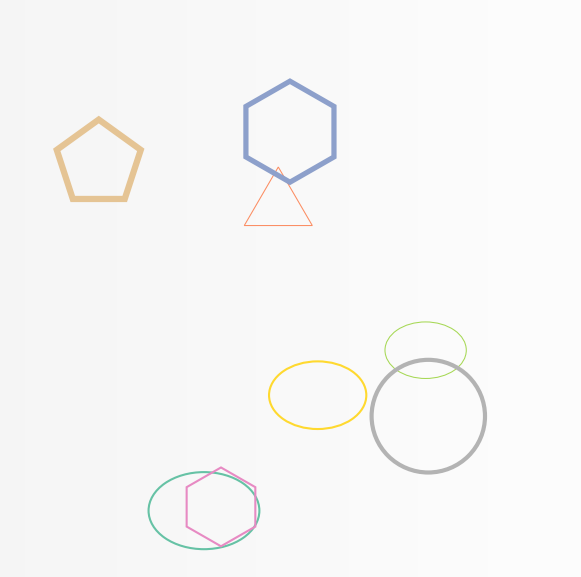[{"shape": "oval", "thickness": 1, "radius": 0.48, "center": [0.351, 0.115]}, {"shape": "triangle", "thickness": 0.5, "radius": 0.34, "center": [0.479, 0.642]}, {"shape": "hexagon", "thickness": 2.5, "radius": 0.44, "center": [0.499, 0.771]}, {"shape": "hexagon", "thickness": 1, "radius": 0.34, "center": [0.38, 0.121]}, {"shape": "oval", "thickness": 0.5, "radius": 0.35, "center": [0.732, 0.393]}, {"shape": "oval", "thickness": 1, "radius": 0.42, "center": [0.547, 0.315]}, {"shape": "pentagon", "thickness": 3, "radius": 0.38, "center": [0.17, 0.716]}, {"shape": "circle", "thickness": 2, "radius": 0.49, "center": [0.737, 0.279]}]